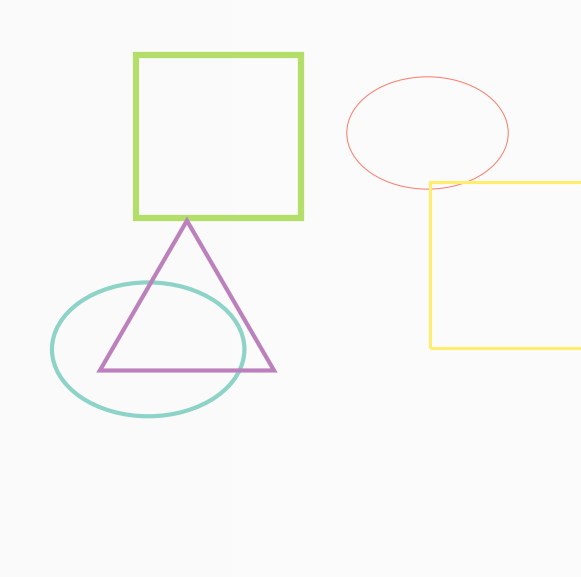[{"shape": "oval", "thickness": 2, "radius": 0.83, "center": [0.255, 0.394]}, {"shape": "oval", "thickness": 0.5, "radius": 0.69, "center": [0.736, 0.769]}, {"shape": "square", "thickness": 3, "radius": 0.71, "center": [0.376, 0.763]}, {"shape": "triangle", "thickness": 2, "radius": 0.86, "center": [0.322, 0.444]}, {"shape": "square", "thickness": 1.5, "radius": 0.72, "center": [0.884, 0.54]}]